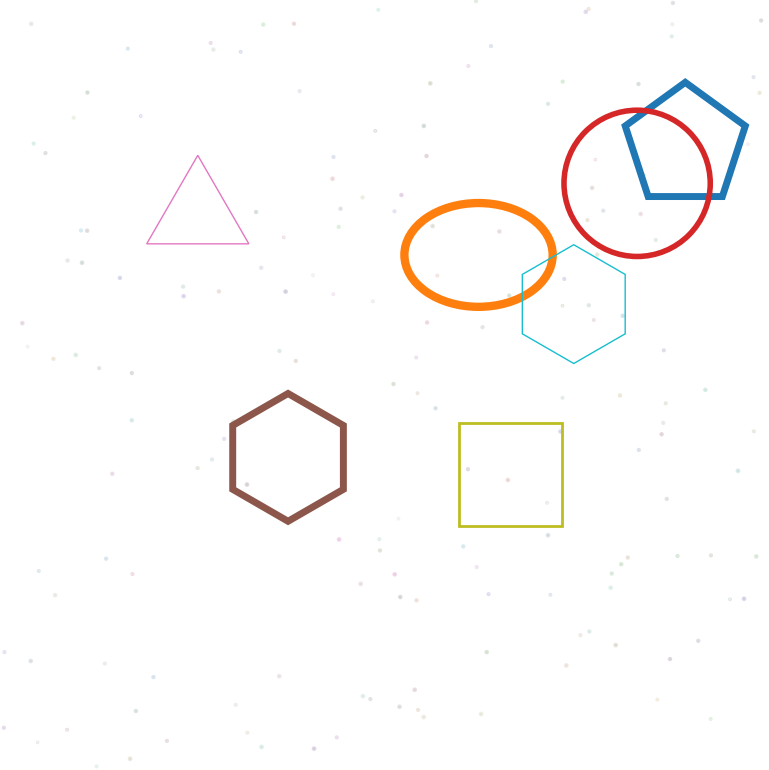[{"shape": "pentagon", "thickness": 2.5, "radius": 0.41, "center": [0.89, 0.811]}, {"shape": "oval", "thickness": 3, "radius": 0.48, "center": [0.621, 0.669]}, {"shape": "circle", "thickness": 2, "radius": 0.47, "center": [0.827, 0.762]}, {"shape": "hexagon", "thickness": 2.5, "radius": 0.41, "center": [0.374, 0.406]}, {"shape": "triangle", "thickness": 0.5, "radius": 0.38, "center": [0.257, 0.722]}, {"shape": "square", "thickness": 1, "radius": 0.33, "center": [0.663, 0.383]}, {"shape": "hexagon", "thickness": 0.5, "radius": 0.39, "center": [0.745, 0.605]}]